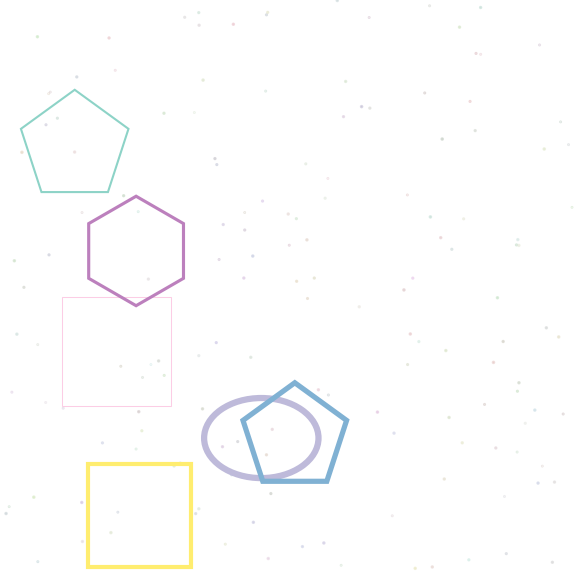[{"shape": "pentagon", "thickness": 1, "radius": 0.49, "center": [0.129, 0.746]}, {"shape": "oval", "thickness": 3, "radius": 0.5, "center": [0.452, 0.241]}, {"shape": "pentagon", "thickness": 2.5, "radius": 0.47, "center": [0.51, 0.242]}, {"shape": "square", "thickness": 0.5, "radius": 0.47, "center": [0.201, 0.39]}, {"shape": "hexagon", "thickness": 1.5, "radius": 0.47, "center": [0.236, 0.565]}, {"shape": "square", "thickness": 2, "radius": 0.44, "center": [0.241, 0.107]}]